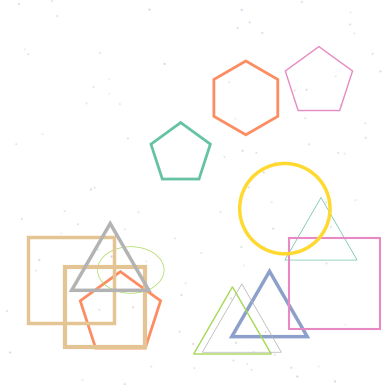[{"shape": "triangle", "thickness": 0.5, "radius": 0.54, "center": [0.834, 0.379]}, {"shape": "pentagon", "thickness": 2, "radius": 0.41, "center": [0.469, 0.601]}, {"shape": "hexagon", "thickness": 2, "radius": 0.48, "center": [0.639, 0.746]}, {"shape": "pentagon", "thickness": 2, "radius": 0.55, "center": [0.313, 0.185]}, {"shape": "triangle", "thickness": 2.5, "radius": 0.57, "center": [0.7, 0.182]}, {"shape": "square", "thickness": 1.5, "radius": 0.59, "center": [0.87, 0.263]}, {"shape": "pentagon", "thickness": 1, "radius": 0.46, "center": [0.828, 0.787]}, {"shape": "triangle", "thickness": 1, "radius": 0.58, "center": [0.604, 0.139]}, {"shape": "oval", "thickness": 0.5, "radius": 0.43, "center": [0.34, 0.299]}, {"shape": "circle", "thickness": 2.5, "radius": 0.59, "center": [0.74, 0.458]}, {"shape": "square", "thickness": 2.5, "radius": 0.56, "center": [0.184, 0.273]}, {"shape": "square", "thickness": 3, "radius": 0.52, "center": [0.272, 0.201]}, {"shape": "triangle", "thickness": 0.5, "radius": 0.59, "center": [0.628, 0.144]}, {"shape": "triangle", "thickness": 2.5, "radius": 0.58, "center": [0.286, 0.304]}]